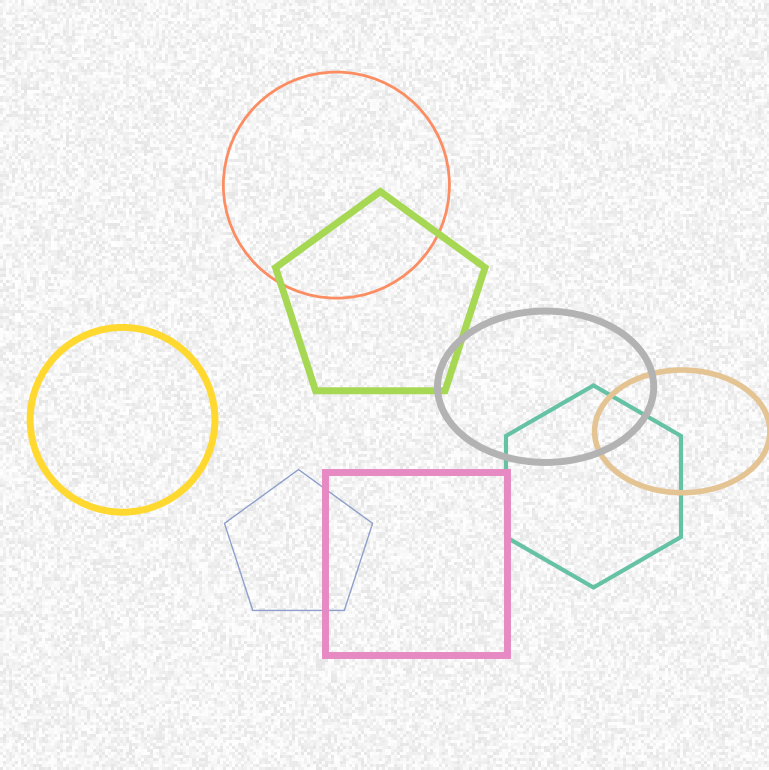[{"shape": "hexagon", "thickness": 1.5, "radius": 0.66, "center": [0.771, 0.368]}, {"shape": "circle", "thickness": 1, "radius": 0.73, "center": [0.437, 0.76]}, {"shape": "pentagon", "thickness": 0.5, "radius": 0.51, "center": [0.388, 0.289]}, {"shape": "square", "thickness": 2.5, "radius": 0.59, "center": [0.54, 0.268]}, {"shape": "pentagon", "thickness": 2.5, "radius": 0.72, "center": [0.494, 0.608]}, {"shape": "circle", "thickness": 2.5, "radius": 0.6, "center": [0.159, 0.455]}, {"shape": "oval", "thickness": 2, "radius": 0.57, "center": [0.886, 0.44]}, {"shape": "oval", "thickness": 2.5, "radius": 0.7, "center": [0.709, 0.498]}]